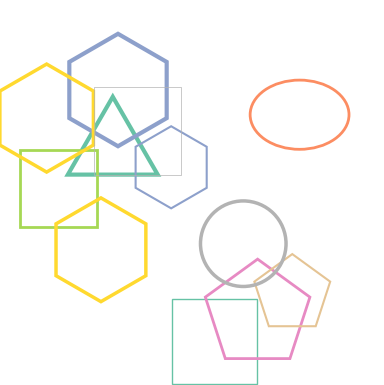[{"shape": "triangle", "thickness": 3, "radius": 0.67, "center": [0.293, 0.614]}, {"shape": "square", "thickness": 1, "radius": 0.55, "center": [0.557, 0.114]}, {"shape": "oval", "thickness": 2, "radius": 0.64, "center": [0.778, 0.702]}, {"shape": "hexagon", "thickness": 1.5, "radius": 0.53, "center": [0.445, 0.565]}, {"shape": "hexagon", "thickness": 3, "radius": 0.73, "center": [0.306, 0.766]}, {"shape": "pentagon", "thickness": 2, "radius": 0.71, "center": [0.669, 0.184]}, {"shape": "square", "thickness": 2, "radius": 0.5, "center": [0.152, 0.511]}, {"shape": "hexagon", "thickness": 2.5, "radius": 0.7, "center": [0.121, 0.693]}, {"shape": "hexagon", "thickness": 2.5, "radius": 0.67, "center": [0.262, 0.351]}, {"shape": "pentagon", "thickness": 1.5, "radius": 0.52, "center": [0.759, 0.236]}, {"shape": "square", "thickness": 0.5, "radius": 0.57, "center": [0.358, 0.66]}, {"shape": "circle", "thickness": 2.5, "radius": 0.56, "center": [0.632, 0.367]}]